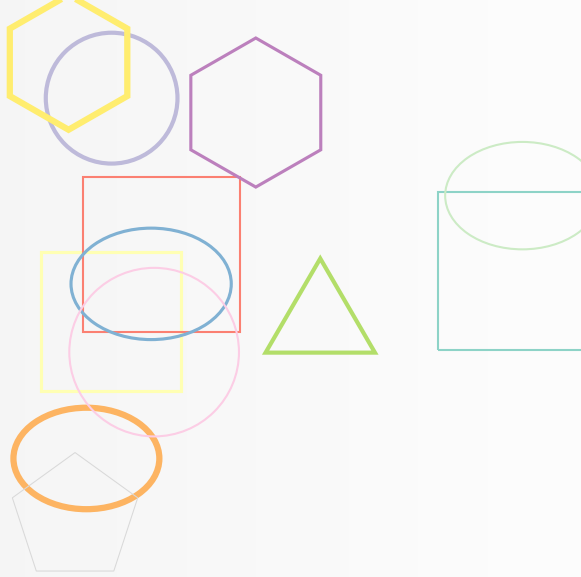[{"shape": "square", "thickness": 1, "radius": 0.68, "center": [0.89, 0.53]}, {"shape": "square", "thickness": 1.5, "radius": 0.6, "center": [0.191, 0.442]}, {"shape": "circle", "thickness": 2, "radius": 0.57, "center": [0.192, 0.829]}, {"shape": "square", "thickness": 1, "radius": 0.67, "center": [0.278, 0.558]}, {"shape": "oval", "thickness": 1.5, "radius": 0.69, "center": [0.26, 0.508]}, {"shape": "oval", "thickness": 3, "radius": 0.63, "center": [0.149, 0.205]}, {"shape": "triangle", "thickness": 2, "radius": 0.54, "center": [0.551, 0.443]}, {"shape": "circle", "thickness": 1, "radius": 0.73, "center": [0.265, 0.389]}, {"shape": "pentagon", "thickness": 0.5, "radius": 0.57, "center": [0.129, 0.102]}, {"shape": "hexagon", "thickness": 1.5, "radius": 0.65, "center": [0.44, 0.804]}, {"shape": "oval", "thickness": 1, "radius": 0.66, "center": [0.899, 0.66]}, {"shape": "hexagon", "thickness": 3, "radius": 0.58, "center": [0.118, 0.891]}]